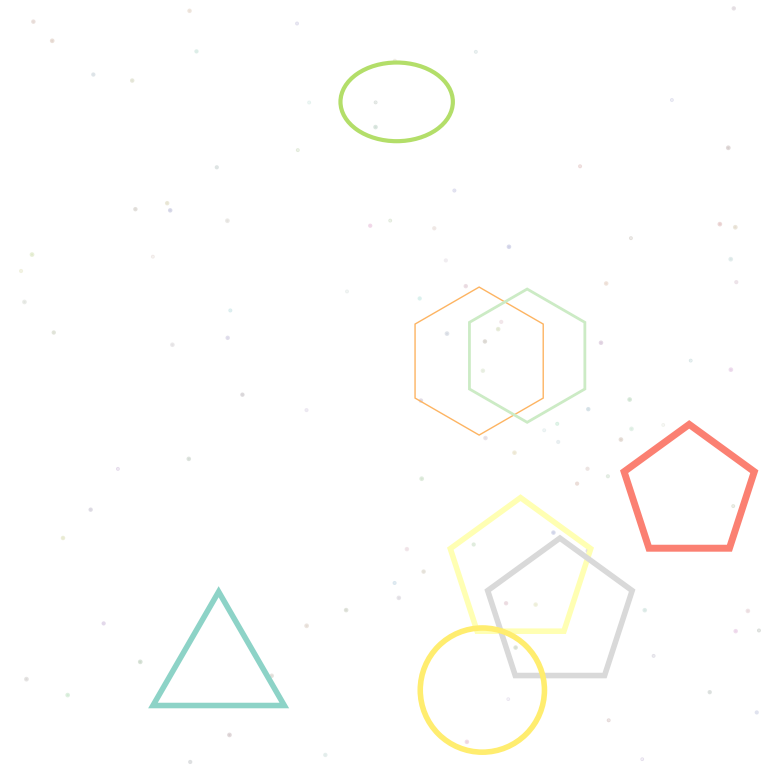[{"shape": "triangle", "thickness": 2, "radius": 0.49, "center": [0.284, 0.133]}, {"shape": "pentagon", "thickness": 2, "radius": 0.48, "center": [0.676, 0.258]}, {"shape": "pentagon", "thickness": 2.5, "radius": 0.44, "center": [0.895, 0.36]}, {"shape": "hexagon", "thickness": 0.5, "radius": 0.48, "center": [0.622, 0.531]}, {"shape": "oval", "thickness": 1.5, "radius": 0.36, "center": [0.515, 0.868]}, {"shape": "pentagon", "thickness": 2, "radius": 0.49, "center": [0.727, 0.202]}, {"shape": "hexagon", "thickness": 1, "radius": 0.43, "center": [0.685, 0.538]}, {"shape": "circle", "thickness": 2, "radius": 0.4, "center": [0.626, 0.104]}]